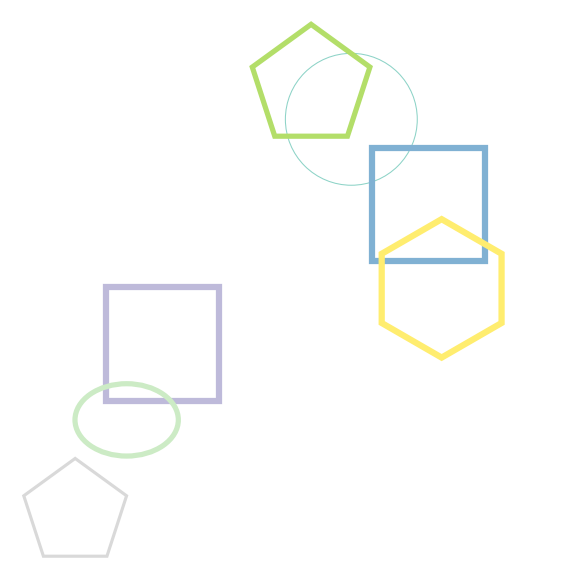[{"shape": "circle", "thickness": 0.5, "radius": 0.57, "center": [0.608, 0.793]}, {"shape": "square", "thickness": 3, "radius": 0.49, "center": [0.281, 0.403]}, {"shape": "square", "thickness": 3, "radius": 0.49, "center": [0.742, 0.644]}, {"shape": "pentagon", "thickness": 2.5, "radius": 0.54, "center": [0.539, 0.85]}, {"shape": "pentagon", "thickness": 1.5, "radius": 0.47, "center": [0.13, 0.112]}, {"shape": "oval", "thickness": 2.5, "radius": 0.45, "center": [0.219, 0.272]}, {"shape": "hexagon", "thickness": 3, "radius": 0.6, "center": [0.765, 0.5]}]